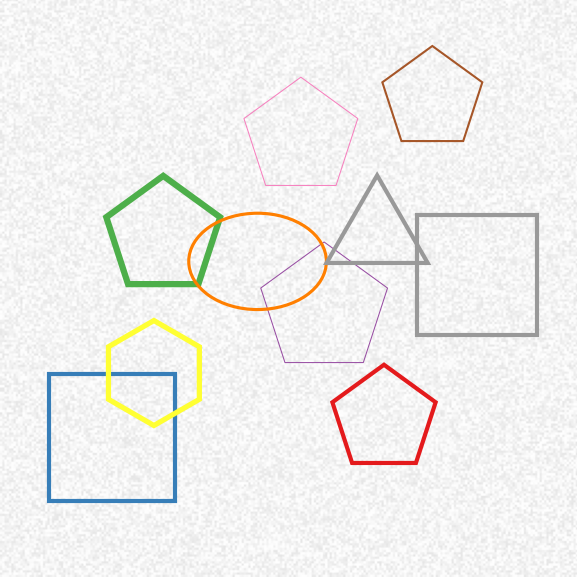[{"shape": "pentagon", "thickness": 2, "radius": 0.47, "center": [0.665, 0.274]}, {"shape": "square", "thickness": 2, "radius": 0.55, "center": [0.194, 0.242]}, {"shape": "pentagon", "thickness": 3, "radius": 0.52, "center": [0.283, 0.591]}, {"shape": "pentagon", "thickness": 0.5, "radius": 0.58, "center": [0.561, 0.465]}, {"shape": "oval", "thickness": 1.5, "radius": 0.6, "center": [0.446, 0.547]}, {"shape": "hexagon", "thickness": 2.5, "radius": 0.45, "center": [0.267, 0.353]}, {"shape": "pentagon", "thickness": 1, "radius": 0.46, "center": [0.749, 0.828]}, {"shape": "pentagon", "thickness": 0.5, "radius": 0.52, "center": [0.521, 0.762]}, {"shape": "triangle", "thickness": 2, "radius": 0.51, "center": [0.653, 0.594]}, {"shape": "square", "thickness": 2, "radius": 0.52, "center": [0.827, 0.523]}]